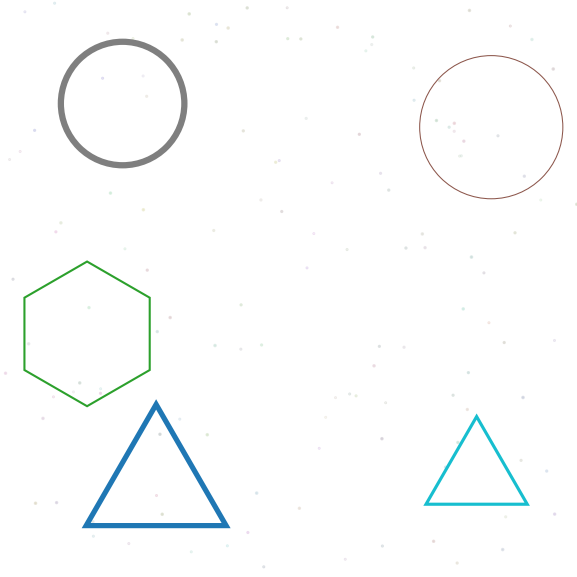[{"shape": "triangle", "thickness": 2.5, "radius": 0.7, "center": [0.27, 0.159]}, {"shape": "hexagon", "thickness": 1, "radius": 0.63, "center": [0.151, 0.421]}, {"shape": "circle", "thickness": 0.5, "radius": 0.62, "center": [0.851, 0.779]}, {"shape": "circle", "thickness": 3, "radius": 0.53, "center": [0.212, 0.82]}, {"shape": "triangle", "thickness": 1.5, "radius": 0.51, "center": [0.825, 0.177]}]